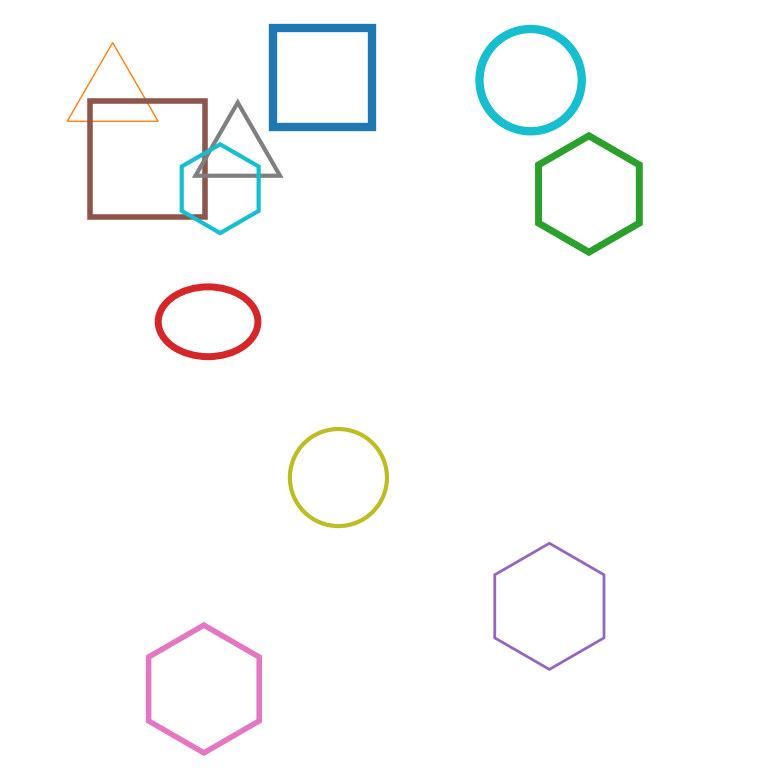[{"shape": "square", "thickness": 3, "radius": 0.32, "center": [0.419, 0.899]}, {"shape": "triangle", "thickness": 0.5, "radius": 0.34, "center": [0.146, 0.877]}, {"shape": "hexagon", "thickness": 2.5, "radius": 0.38, "center": [0.765, 0.748]}, {"shape": "oval", "thickness": 2.5, "radius": 0.32, "center": [0.27, 0.582]}, {"shape": "hexagon", "thickness": 1, "radius": 0.41, "center": [0.713, 0.213]}, {"shape": "square", "thickness": 2, "radius": 0.37, "center": [0.192, 0.793]}, {"shape": "hexagon", "thickness": 2, "radius": 0.41, "center": [0.265, 0.105]}, {"shape": "triangle", "thickness": 1.5, "radius": 0.32, "center": [0.309, 0.803]}, {"shape": "circle", "thickness": 1.5, "radius": 0.32, "center": [0.44, 0.38]}, {"shape": "circle", "thickness": 3, "radius": 0.33, "center": [0.689, 0.896]}, {"shape": "hexagon", "thickness": 1.5, "radius": 0.29, "center": [0.286, 0.755]}]